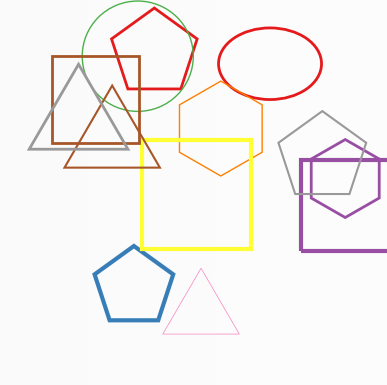[{"shape": "pentagon", "thickness": 2, "radius": 0.58, "center": [0.398, 0.863]}, {"shape": "oval", "thickness": 2, "radius": 0.66, "center": [0.697, 0.834]}, {"shape": "pentagon", "thickness": 3, "radius": 0.53, "center": [0.346, 0.254]}, {"shape": "circle", "thickness": 1, "radius": 0.72, "center": [0.355, 0.854]}, {"shape": "square", "thickness": 3, "radius": 0.59, "center": [0.895, 0.467]}, {"shape": "hexagon", "thickness": 2, "radius": 0.51, "center": [0.891, 0.536]}, {"shape": "hexagon", "thickness": 1, "radius": 0.62, "center": [0.57, 0.666]}, {"shape": "square", "thickness": 3, "radius": 0.71, "center": [0.507, 0.494]}, {"shape": "triangle", "thickness": 1.5, "radius": 0.71, "center": [0.29, 0.636]}, {"shape": "square", "thickness": 2, "radius": 0.56, "center": [0.247, 0.741]}, {"shape": "triangle", "thickness": 0.5, "radius": 0.57, "center": [0.519, 0.189]}, {"shape": "pentagon", "thickness": 1.5, "radius": 0.6, "center": [0.832, 0.592]}, {"shape": "triangle", "thickness": 2, "radius": 0.74, "center": [0.203, 0.686]}]